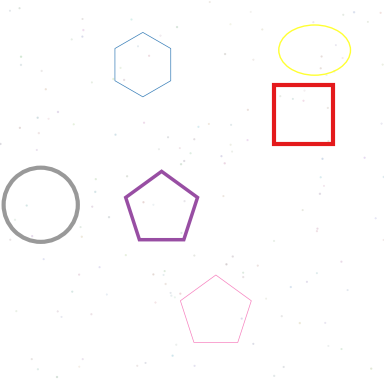[{"shape": "square", "thickness": 3, "radius": 0.38, "center": [0.789, 0.702]}, {"shape": "hexagon", "thickness": 0.5, "radius": 0.42, "center": [0.371, 0.832]}, {"shape": "pentagon", "thickness": 2.5, "radius": 0.49, "center": [0.42, 0.457]}, {"shape": "oval", "thickness": 1, "radius": 0.47, "center": [0.817, 0.87]}, {"shape": "pentagon", "thickness": 0.5, "radius": 0.48, "center": [0.561, 0.189]}, {"shape": "circle", "thickness": 3, "radius": 0.48, "center": [0.106, 0.468]}]